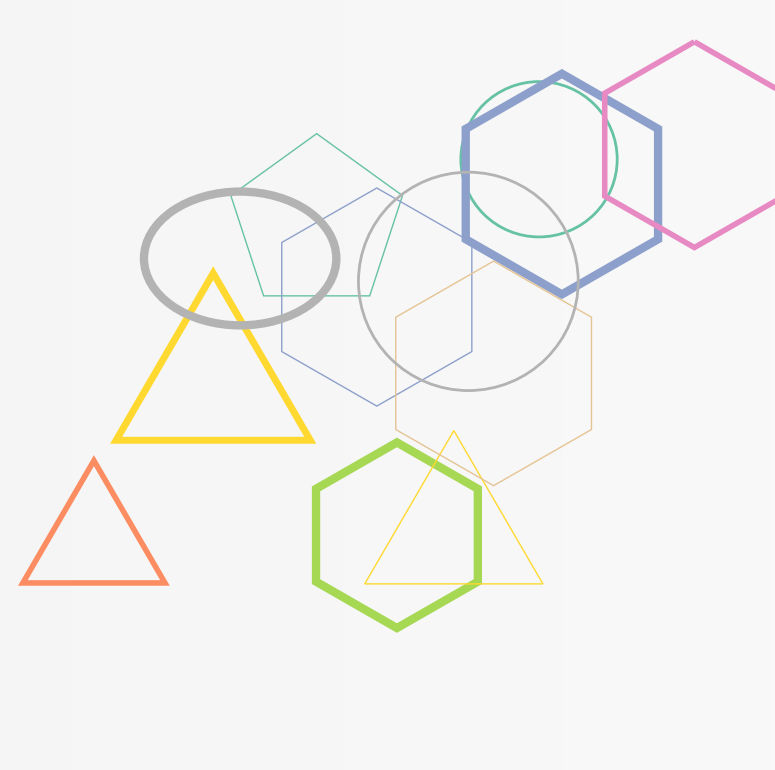[{"shape": "circle", "thickness": 1, "radius": 0.5, "center": [0.696, 0.793]}, {"shape": "pentagon", "thickness": 0.5, "radius": 0.58, "center": [0.409, 0.71]}, {"shape": "triangle", "thickness": 2, "radius": 0.53, "center": [0.121, 0.296]}, {"shape": "hexagon", "thickness": 3, "radius": 0.72, "center": [0.725, 0.761]}, {"shape": "hexagon", "thickness": 0.5, "radius": 0.71, "center": [0.486, 0.614]}, {"shape": "hexagon", "thickness": 2, "radius": 0.67, "center": [0.896, 0.812]}, {"shape": "hexagon", "thickness": 3, "radius": 0.6, "center": [0.512, 0.305]}, {"shape": "triangle", "thickness": 2.5, "radius": 0.72, "center": [0.275, 0.501]}, {"shape": "triangle", "thickness": 0.5, "radius": 0.66, "center": [0.586, 0.308]}, {"shape": "hexagon", "thickness": 0.5, "radius": 0.73, "center": [0.637, 0.515]}, {"shape": "oval", "thickness": 3, "radius": 0.62, "center": [0.31, 0.664]}, {"shape": "circle", "thickness": 1, "radius": 0.71, "center": [0.604, 0.635]}]